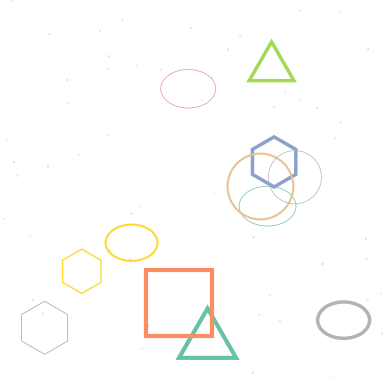[{"shape": "triangle", "thickness": 3, "radius": 0.43, "center": [0.539, 0.113]}, {"shape": "oval", "thickness": 0.5, "radius": 0.37, "center": [0.695, 0.465]}, {"shape": "square", "thickness": 3, "radius": 0.43, "center": [0.465, 0.213]}, {"shape": "hexagon", "thickness": 0.5, "radius": 0.34, "center": [0.116, 0.149]}, {"shape": "hexagon", "thickness": 2.5, "radius": 0.32, "center": [0.712, 0.579]}, {"shape": "oval", "thickness": 0.5, "radius": 0.36, "center": [0.489, 0.769]}, {"shape": "triangle", "thickness": 2.5, "radius": 0.34, "center": [0.705, 0.824]}, {"shape": "hexagon", "thickness": 1, "radius": 0.29, "center": [0.212, 0.295]}, {"shape": "oval", "thickness": 1.5, "radius": 0.34, "center": [0.342, 0.37]}, {"shape": "circle", "thickness": 1.5, "radius": 0.43, "center": [0.676, 0.516]}, {"shape": "circle", "thickness": 0.5, "radius": 0.35, "center": [0.766, 0.54]}, {"shape": "oval", "thickness": 2.5, "radius": 0.34, "center": [0.893, 0.168]}]